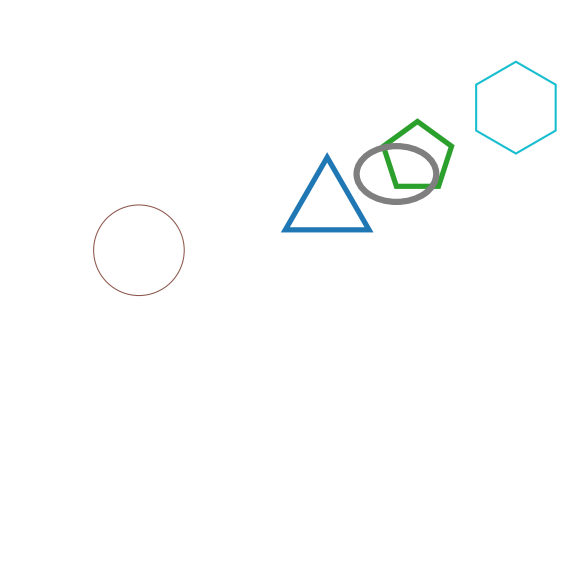[{"shape": "triangle", "thickness": 2.5, "radius": 0.42, "center": [0.567, 0.643]}, {"shape": "pentagon", "thickness": 2.5, "radius": 0.31, "center": [0.723, 0.727]}, {"shape": "circle", "thickness": 0.5, "radius": 0.39, "center": [0.241, 0.566]}, {"shape": "oval", "thickness": 3, "radius": 0.34, "center": [0.686, 0.698]}, {"shape": "hexagon", "thickness": 1, "radius": 0.4, "center": [0.893, 0.813]}]